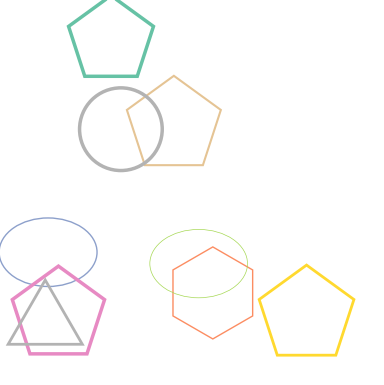[{"shape": "pentagon", "thickness": 2.5, "radius": 0.58, "center": [0.288, 0.896]}, {"shape": "hexagon", "thickness": 1, "radius": 0.6, "center": [0.553, 0.239]}, {"shape": "oval", "thickness": 1, "radius": 0.64, "center": [0.125, 0.345]}, {"shape": "pentagon", "thickness": 2.5, "radius": 0.63, "center": [0.152, 0.183]}, {"shape": "oval", "thickness": 0.5, "radius": 0.63, "center": [0.516, 0.315]}, {"shape": "pentagon", "thickness": 2, "radius": 0.65, "center": [0.796, 0.182]}, {"shape": "pentagon", "thickness": 1.5, "radius": 0.64, "center": [0.452, 0.675]}, {"shape": "circle", "thickness": 2.5, "radius": 0.54, "center": [0.314, 0.664]}, {"shape": "triangle", "thickness": 2, "radius": 0.56, "center": [0.117, 0.161]}]